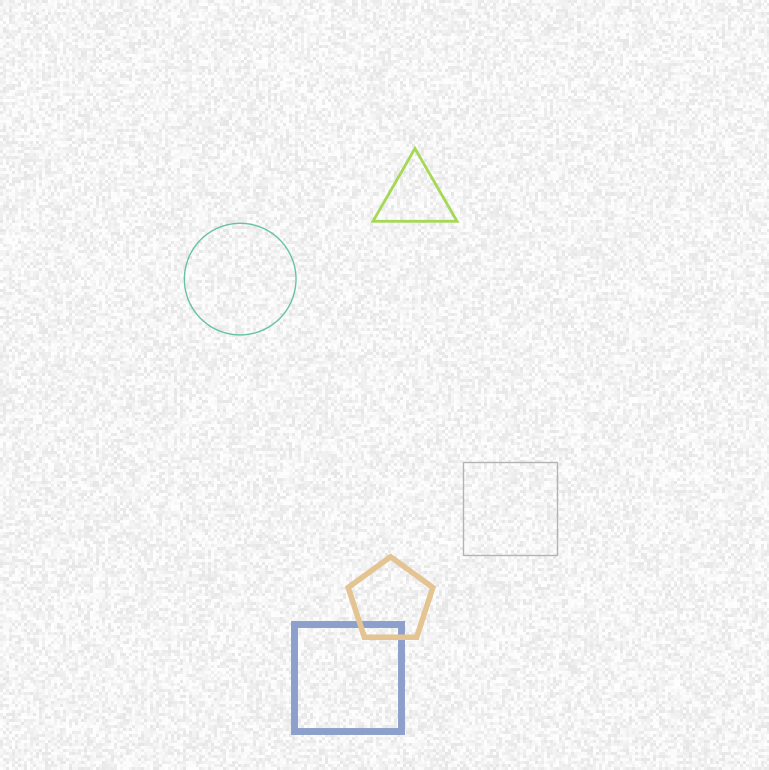[{"shape": "circle", "thickness": 0.5, "radius": 0.36, "center": [0.312, 0.638]}, {"shape": "square", "thickness": 2.5, "radius": 0.35, "center": [0.452, 0.12]}, {"shape": "triangle", "thickness": 1, "radius": 0.32, "center": [0.539, 0.744]}, {"shape": "pentagon", "thickness": 2, "radius": 0.29, "center": [0.507, 0.219]}, {"shape": "square", "thickness": 0.5, "radius": 0.3, "center": [0.663, 0.34]}]